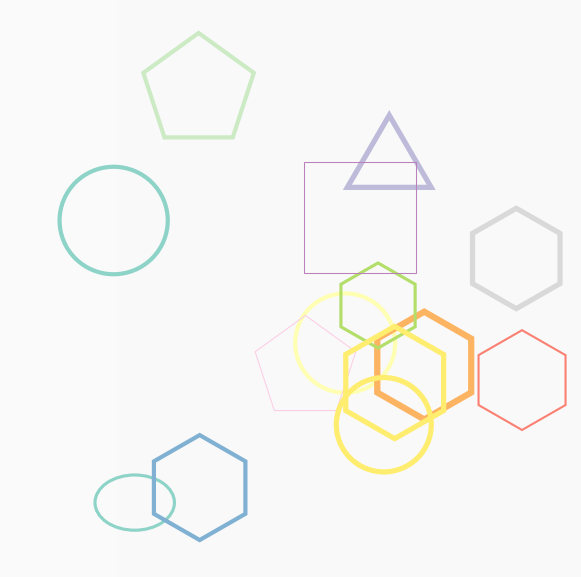[{"shape": "oval", "thickness": 1.5, "radius": 0.34, "center": [0.232, 0.129]}, {"shape": "circle", "thickness": 2, "radius": 0.47, "center": [0.196, 0.617]}, {"shape": "circle", "thickness": 2, "radius": 0.43, "center": [0.594, 0.405]}, {"shape": "triangle", "thickness": 2.5, "radius": 0.42, "center": [0.67, 0.716]}, {"shape": "hexagon", "thickness": 1, "radius": 0.43, "center": [0.898, 0.341]}, {"shape": "hexagon", "thickness": 2, "radius": 0.45, "center": [0.344, 0.155]}, {"shape": "hexagon", "thickness": 3, "radius": 0.47, "center": [0.73, 0.366]}, {"shape": "hexagon", "thickness": 1.5, "radius": 0.37, "center": [0.65, 0.47]}, {"shape": "pentagon", "thickness": 0.5, "radius": 0.46, "center": [0.526, 0.362]}, {"shape": "hexagon", "thickness": 2.5, "radius": 0.43, "center": [0.888, 0.552]}, {"shape": "square", "thickness": 0.5, "radius": 0.48, "center": [0.619, 0.623]}, {"shape": "pentagon", "thickness": 2, "radius": 0.5, "center": [0.342, 0.842]}, {"shape": "circle", "thickness": 2.5, "radius": 0.41, "center": [0.66, 0.264]}, {"shape": "hexagon", "thickness": 2.5, "radius": 0.49, "center": [0.679, 0.337]}]